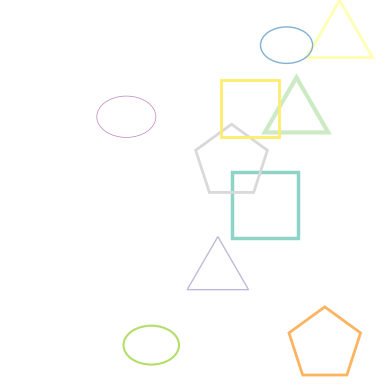[{"shape": "square", "thickness": 2.5, "radius": 0.43, "center": [0.689, 0.467]}, {"shape": "triangle", "thickness": 2, "radius": 0.49, "center": [0.882, 0.9]}, {"shape": "triangle", "thickness": 1, "radius": 0.46, "center": [0.566, 0.294]}, {"shape": "oval", "thickness": 1, "radius": 0.34, "center": [0.744, 0.883]}, {"shape": "pentagon", "thickness": 2, "radius": 0.49, "center": [0.844, 0.105]}, {"shape": "oval", "thickness": 1.5, "radius": 0.36, "center": [0.393, 0.104]}, {"shape": "pentagon", "thickness": 2, "radius": 0.49, "center": [0.601, 0.579]}, {"shape": "oval", "thickness": 0.5, "radius": 0.38, "center": [0.328, 0.697]}, {"shape": "triangle", "thickness": 3, "radius": 0.48, "center": [0.77, 0.704]}, {"shape": "square", "thickness": 2, "radius": 0.38, "center": [0.648, 0.718]}]